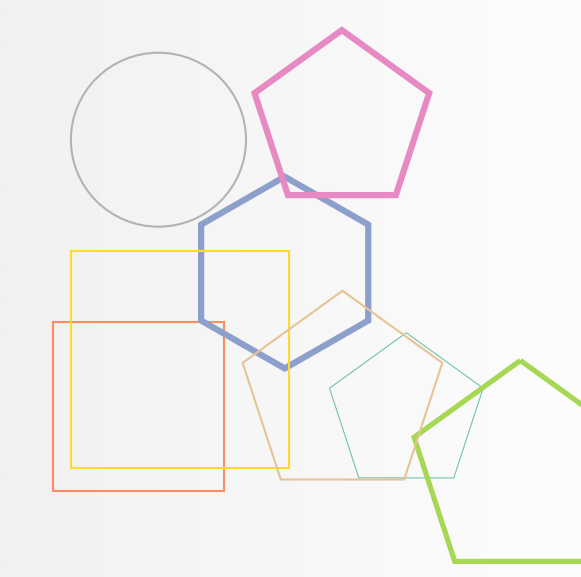[{"shape": "pentagon", "thickness": 0.5, "radius": 0.69, "center": [0.699, 0.284]}, {"shape": "square", "thickness": 1, "radius": 0.73, "center": [0.238, 0.296]}, {"shape": "hexagon", "thickness": 3, "radius": 0.83, "center": [0.49, 0.527]}, {"shape": "pentagon", "thickness": 3, "radius": 0.79, "center": [0.588, 0.789]}, {"shape": "pentagon", "thickness": 2.5, "radius": 0.96, "center": [0.895, 0.183]}, {"shape": "square", "thickness": 1, "radius": 0.94, "center": [0.309, 0.376]}, {"shape": "pentagon", "thickness": 1, "radius": 0.9, "center": [0.589, 0.315]}, {"shape": "circle", "thickness": 1, "radius": 0.75, "center": [0.273, 0.757]}]